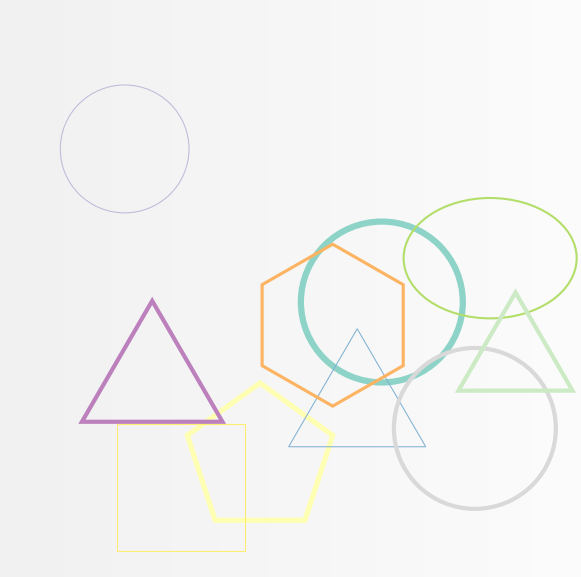[{"shape": "circle", "thickness": 3, "radius": 0.7, "center": [0.657, 0.476]}, {"shape": "pentagon", "thickness": 2.5, "radius": 0.66, "center": [0.447, 0.205]}, {"shape": "circle", "thickness": 0.5, "radius": 0.55, "center": [0.214, 0.741]}, {"shape": "triangle", "thickness": 0.5, "radius": 0.68, "center": [0.615, 0.294]}, {"shape": "hexagon", "thickness": 1.5, "radius": 0.7, "center": [0.572, 0.436]}, {"shape": "oval", "thickness": 1, "radius": 0.74, "center": [0.843, 0.552]}, {"shape": "circle", "thickness": 2, "radius": 0.7, "center": [0.817, 0.257]}, {"shape": "triangle", "thickness": 2, "radius": 0.7, "center": [0.262, 0.339]}, {"shape": "triangle", "thickness": 2, "radius": 0.57, "center": [0.887, 0.379]}, {"shape": "square", "thickness": 0.5, "radius": 0.55, "center": [0.311, 0.155]}]